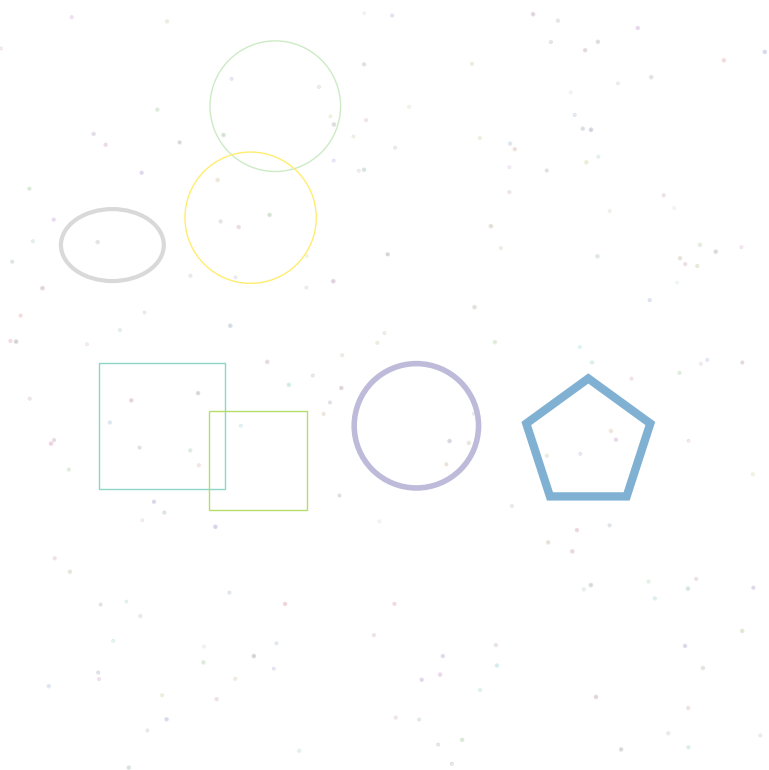[{"shape": "square", "thickness": 0.5, "radius": 0.41, "center": [0.211, 0.446]}, {"shape": "circle", "thickness": 2, "radius": 0.4, "center": [0.541, 0.447]}, {"shape": "pentagon", "thickness": 3, "radius": 0.42, "center": [0.764, 0.424]}, {"shape": "square", "thickness": 0.5, "radius": 0.32, "center": [0.335, 0.402]}, {"shape": "oval", "thickness": 1.5, "radius": 0.33, "center": [0.146, 0.682]}, {"shape": "circle", "thickness": 0.5, "radius": 0.42, "center": [0.358, 0.862]}, {"shape": "circle", "thickness": 0.5, "radius": 0.43, "center": [0.325, 0.717]}]